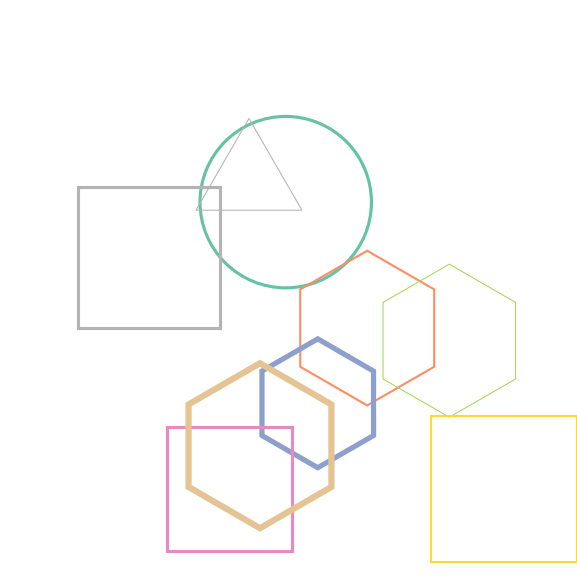[{"shape": "circle", "thickness": 1.5, "radius": 0.74, "center": [0.495, 0.649]}, {"shape": "hexagon", "thickness": 1, "radius": 0.67, "center": [0.636, 0.431]}, {"shape": "hexagon", "thickness": 2.5, "radius": 0.56, "center": [0.55, 0.301]}, {"shape": "square", "thickness": 1.5, "radius": 0.54, "center": [0.398, 0.152]}, {"shape": "hexagon", "thickness": 0.5, "radius": 0.66, "center": [0.778, 0.409]}, {"shape": "square", "thickness": 1, "radius": 0.63, "center": [0.873, 0.152]}, {"shape": "hexagon", "thickness": 3, "radius": 0.71, "center": [0.45, 0.227]}, {"shape": "triangle", "thickness": 0.5, "radius": 0.53, "center": [0.431, 0.688]}, {"shape": "square", "thickness": 1.5, "radius": 0.61, "center": [0.258, 0.553]}]